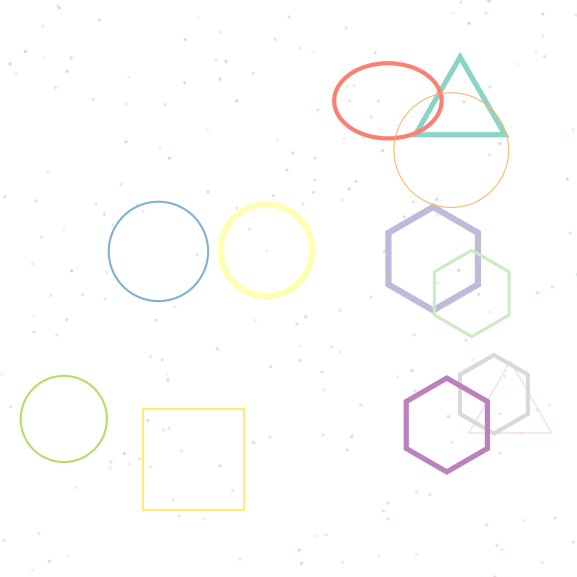[{"shape": "triangle", "thickness": 2.5, "radius": 0.45, "center": [0.797, 0.811]}, {"shape": "circle", "thickness": 3, "radius": 0.4, "center": [0.461, 0.566]}, {"shape": "hexagon", "thickness": 3, "radius": 0.45, "center": [0.75, 0.551]}, {"shape": "oval", "thickness": 2, "radius": 0.47, "center": [0.672, 0.825]}, {"shape": "circle", "thickness": 1, "radius": 0.43, "center": [0.274, 0.564]}, {"shape": "circle", "thickness": 0.5, "radius": 0.5, "center": [0.781, 0.739]}, {"shape": "circle", "thickness": 1, "radius": 0.37, "center": [0.111, 0.274]}, {"shape": "triangle", "thickness": 0.5, "radius": 0.41, "center": [0.884, 0.291]}, {"shape": "hexagon", "thickness": 2, "radius": 0.34, "center": [0.855, 0.316]}, {"shape": "hexagon", "thickness": 2.5, "radius": 0.41, "center": [0.774, 0.263]}, {"shape": "hexagon", "thickness": 1.5, "radius": 0.37, "center": [0.817, 0.491]}, {"shape": "square", "thickness": 1, "radius": 0.44, "center": [0.335, 0.203]}]